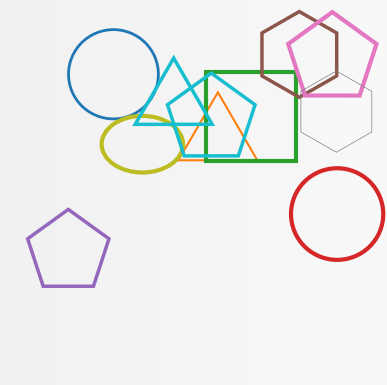[{"shape": "circle", "thickness": 2, "radius": 0.58, "center": [0.293, 0.807]}, {"shape": "triangle", "thickness": 1.5, "radius": 0.59, "center": [0.562, 0.643]}, {"shape": "square", "thickness": 3, "radius": 0.58, "center": [0.648, 0.698]}, {"shape": "circle", "thickness": 3, "radius": 0.6, "center": [0.87, 0.444]}, {"shape": "pentagon", "thickness": 2.5, "radius": 0.55, "center": [0.176, 0.346]}, {"shape": "hexagon", "thickness": 2.5, "radius": 0.56, "center": [0.772, 0.859]}, {"shape": "pentagon", "thickness": 3, "radius": 0.6, "center": [0.858, 0.849]}, {"shape": "hexagon", "thickness": 0.5, "radius": 0.53, "center": [0.868, 0.71]}, {"shape": "oval", "thickness": 3, "radius": 0.53, "center": [0.367, 0.625]}, {"shape": "pentagon", "thickness": 2.5, "radius": 0.59, "center": [0.545, 0.691]}, {"shape": "triangle", "thickness": 2.5, "radius": 0.57, "center": [0.448, 0.734]}]